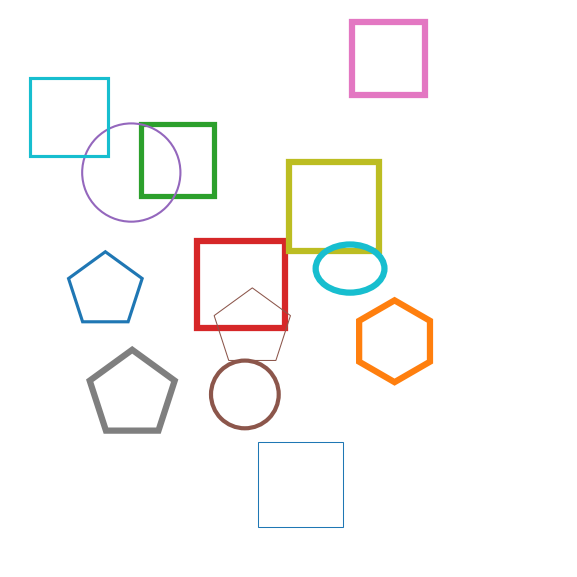[{"shape": "square", "thickness": 0.5, "radius": 0.37, "center": [0.52, 0.16]}, {"shape": "pentagon", "thickness": 1.5, "radius": 0.34, "center": [0.182, 0.496]}, {"shape": "hexagon", "thickness": 3, "radius": 0.35, "center": [0.683, 0.408]}, {"shape": "square", "thickness": 2.5, "radius": 0.31, "center": [0.308, 0.722]}, {"shape": "square", "thickness": 3, "radius": 0.38, "center": [0.417, 0.506]}, {"shape": "circle", "thickness": 1, "radius": 0.43, "center": [0.227, 0.7]}, {"shape": "pentagon", "thickness": 0.5, "radius": 0.35, "center": [0.437, 0.431]}, {"shape": "circle", "thickness": 2, "radius": 0.29, "center": [0.424, 0.316]}, {"shape": "square", "thickness": 3, "radius": 0.31, "center": [0.673, 0.898]}, {"shape": "pentagon", "thickness": 3, "radius": 0.39, "center": [0.229, 0.316]}, {"shape": "square", "thickness": 3, "radius": 0.39, "center": [0.579, 0.642]}, {"shape": "oval", "thickness": 3, "radius": 0.3, "center": [0.606, 0.534]}, {"shape": "square", "thickness": 1.5, "radius": 0.34, "center": [0.12, 0.796]}]